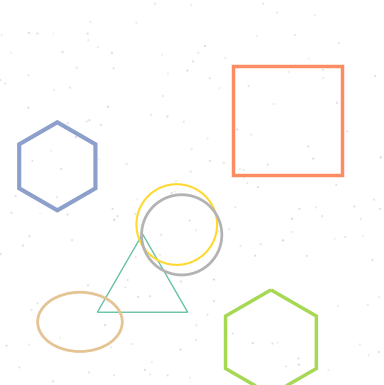[{"shape": "triangle", "thickness": 1, "radius": 0.68, "center": [0.37, 0.257]}, {"shape": "square", "thickness": 2.5, "radius": 0.71, "center": [0.747, 0.687]}, {"shape": "hexagon", "thickness": 3, "radius": 0.57, "center": [0.149, 0.568]}, {"shape": "hexagon", "thickness": 2.5, "radius": 0.68, "center": [0.704, 0.111]}, {"shape": "circle", "thickness": 1.5, "radius": 0.52, "center": [0.459, 0.417]}, {"shape": "oval", "thickness": 2, "radius": 0.55, "center": [0.208, 0.164]}, {"shape": "circle", "thickness": 2, "radius": 0.52, "center": [0.472, 0.39]}]